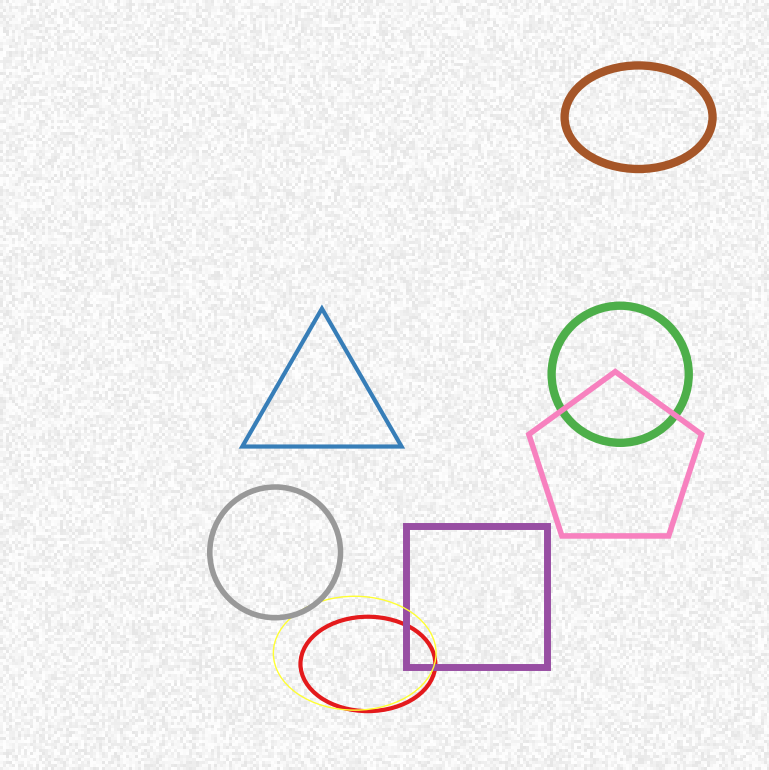[{"shape": "oval", "thickness": 1.5, "radius": 0.44, "center": [0.478, 0.138]}, {"shape": "triangle", "thickness": 1.5, "radius": 0.6, "center": [0.418, 0.48]}, {"shape": "circle", "thickness": 3, "radius": 0.45, "center": [0.805, 0.514]}, {"shape": "square", "thickness": 2.5, "radius": 0.46, "center": [0.619, 0.225]}, {"shape": "oval", "thickness": 0.5, "radius": 0.53, "center": [0.461, 0.152]}, {"shape": "oval", "thickness": 3, "radius": 0.48, "center": [0.829, 0.848]}, {"shape": "pentagon", "thickness": 2, "radius": 0.59, "center": [0.799, 0.399]}, {"shape": "circle", "thickness": 2, "radius": 0.42, "center": [0.357, 0.283]}]